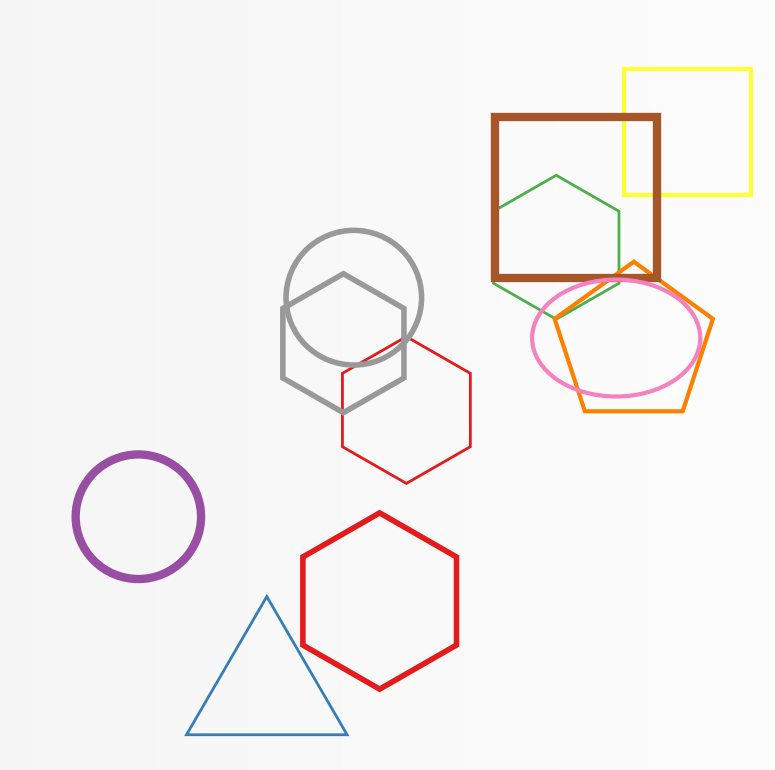[{"shape": "hexagon", "thickness": 2, "radius": 0.57, "center": [0.49, 0.219]}, {"shape": "hexagon", "thickness": 1, "radius": 0.48, "center": [0.524, 0.467]}, {"shape": "triangle", "thickness": 1, "radius": 0.6, "center": [0.344, 0.106]}, {"shape": "hexagon", "thickness": 1, "radius": 0.47, "center": [0.718, 0.679]}, {"shape": "circle", "thickness": 3, "radius": 0.4, "center": [0.179, 0.329]}, {"shape": "pentagon", "thickness": 1.5, "radius": 0.54, "center": [0.818, 0.553]}, {"shape": "square", "thickness": 1.5, "radius": 0.41, "center": [0.887, 0.829]}, {"shape": "square", "thickness": 3, "radius": 0.52, "center": [0.743, 0.744]}, {"shape": "oval", "thickness": 1.5, "radius": 0.54, "center": [0.795, 0.561]}, {"shape": "hexagon", "thickness": 2, "radius": 0.45, "center": [0.443, 0.554]}, {"shape": "circle", "thickness": 2, "radius": 0.44, "center": [0.457, 0.613]}]